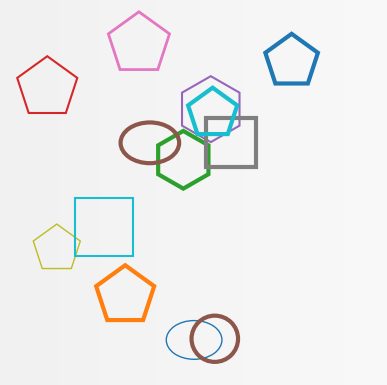[{"shape": "oval", "thickness": 1, "radius": 0.36, "center": [0.501, 0.117]}, {"shape": "pentagon", "thickness": 3, "radius": 0.36, "center": [0.753, 0.841]}, {"shape": "pentagon", "thickness": 3, "radius": 0.39, "center": [0.323, 0.232]}, {"shape": "hexagon", "thickness": 3, "radius": 0.37, "center": [0.473, 0.585]}, {"shape": "pentagon", "thickness": 1.5, "radius": 0.41, "center": [0.122, 0.772]}, {"shape": "hexagon", "thickness": 1.5, "radius": 0.43, "center": [0.544, 0.716]}, {"shape": "oval", "thickness": 3, "radius": 0.38, "center": [0.387, 0.629]}, {"shape": "circle", "thickness": 3, "radius": 0.3, "center": [0.554, 0.12]}, {"shape": "pentagon", "thickness": 2, "radius": 0.41, "center": [0.359, 0.886]}, {"shape": "square", "thickness": 3, "radius": 0.32, "center": [0.597, 0.63]}, {"shape": "pentagon", "thickness": 1, "radius": 0.32, "center": [0.147, 0.354]}, {"shape": "pentagon", "thickness": 3, "radius": 0.33, "center": [0.549, 0.706]}, {"shape": "square", "thickness": 1.5, "radius": 0.38, "center": [0.269, 0.41]}]